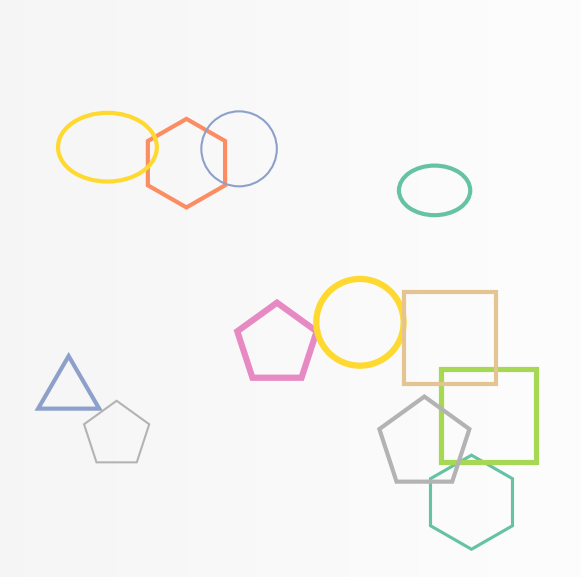[{"shape": "oval", "thickness": 2, "radius": 0.31, "center": [0.748, 0.669]}, {"shape": "hexagon", "thickness": 1.5, "radius": 0.41, "center": [0.811, 0.13]}, {"shape": "hexagon", "thickness": 2, "radius": 0.38, "center": [0.321, 0.717]}, {"shape": "circle", "thickness": 1, "radius": 0.32, "center": [0.411, 0.741]}, {"shape": "triangle", "thickness": 2, "radius": 0.3, "center": [0.118, 0.322]}, {"shape": "pentagon", "thickness": 3, "radius": 0.36, "center": [0.477, 0.403]}, {"shape": "square", "thickness": 2.5, "radius": 0.41, "center": [0.84, 0.279]}, {"shape": "circle", "thickness": 3, "radius": 0.38, "center": [0.619, 0.441]}, {"shape": "oval", "thickness": 2, "radius": 0.43, "center": [0.185, 0.744]}, {"shape": "square", "thickness": 2, "radius": 0.4, "center": [0.775, 0.414]}, {"shape": "pentagon", "thickness": 1, "radius": 0.29, "center": [0.201, 0.246]}, {"shape": "pentagon", "thickness": 2, "radius": 0.41, "center": [0.73, 0.231]}]